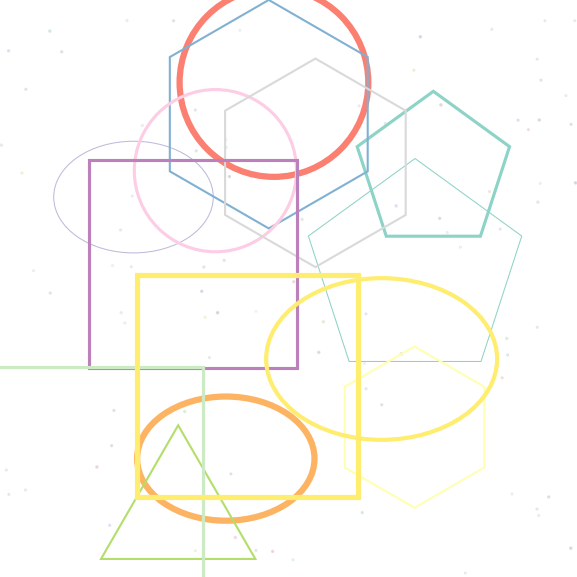[{"shape": "pentagon", "thickness": 1.5, "radius": 0.69, "center": [0.75, 0.702]}, {"shape": "pentagon", "thickness": 0.5, "radius": 0.97, "center": [0.719, 0.53]}, {"shape": "hexagon", "thickness": 1, "radius": 0.7, "center": [0.718, 0.26]}, {"shape": "oval", "thickness": 0.5, "radius": 0.69, "center": [0.231, 0.658]}, {"shape": "circle", "thickness": 3, "radius": 0.82, "center": [0.474, 0.856]}, {"shape": "hexagon", "thickness": 1, "radius": 0.99, "center": [0.465, 0.801]}, {"shape": "oval", "thickness": 3, "radius": 0.77, "center": [0.391, 0.205]}, {"shape": "triangle", "thickness": 1, "radius": 0.77, "center": [0.309, 0.108]}, {"shape": "circle", "thickness": 1.5, "radius": 0.7, "center": [0.373, 0.704]}, {"shape": "hexagon", "thickness": 1, "radius": 0.9, "center": [0.546, 0.717]}, {"shape": "square", "thickness": 1.5, "radius": 0.9, "center": [0.335, 0.542]}, {"shape": "square", "thickness": 1.5, "radius": 0.93, "center": [0.165, 0.176]}, {"shape": "square", "thickness": 2.5, "radius": 0.96, "center": [0.428, 0.331]}, {"shape": "oval", "thickness": 2, "radius": 1.0, "center": [0.661, 0.378]}]